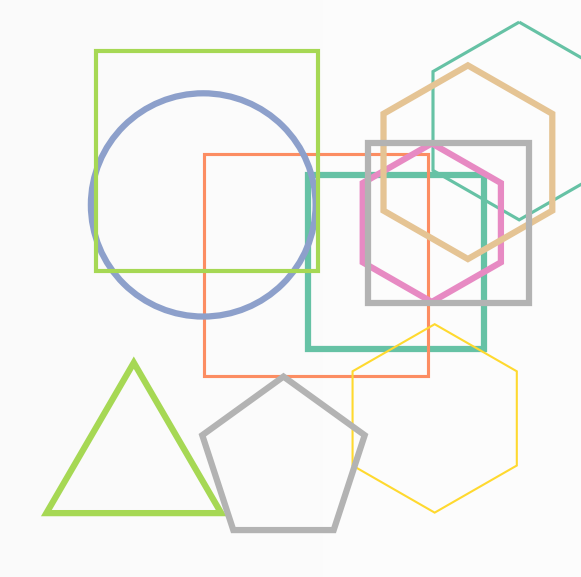[{"shape": "hexagon", "thickness": 1.5, "radius": 0.86, "center": [0.893, 0.79]}, {"shape": "square", "thickness": 3, "radius": 0.75, "center": [0.681, 0.546]}, {"shape": "square", "thickness": 1.5, "radius": 0.96, "center": [0.544, 0.54]}, {"shape": "circle", "thickness": 3, "radius": 0.97, "center": [0.35, 0.644]}, {"shape": "hexagon", "thickness": 3, "radius": 0.69, "center": [0.743, 0.614]}, {"shape": "triangle", "thickness": 3, "radius": 0.87, "center": [0.23, 0.197]}, {"shape": "square", "thickness": 2, "radius": 0.95, "center": [0.357, 0.72]}, {"shape": "hexagon", "thickness": 1, "radius": 0.82, "center": [0.748, 0.275]}, {"shape": "hexagon", "thickness": 3, "radius": 0.84, "center": [0.805, 0.718]}, {"shape": "square", "thickness": 3, "radius": 0.69, "center": [0.771, 0.613]}, {"shape": "pentagon", "thickness": 3, "radius": 0.73, "center": [0.488, 0.2]}]